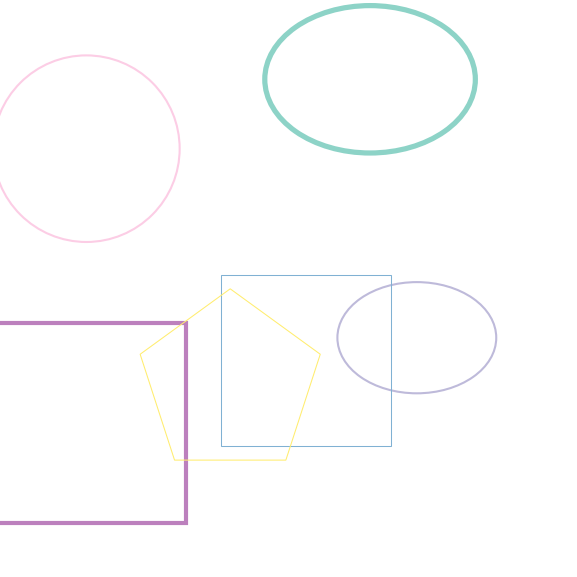[{"shape": "oval", "thickness": 2.5, "radius": 0.91, "center": [0.641, 0.862]}, {"shape": "oval", "thickness": 1, "radius": 0.69, "center": [0.722, 0.414]}, {"shape": "square", "thickness": 0.5, "radius": 0.74, "center": [0.53, 0.375]}, {"shape": "circle", "thickness": 1, "radius": 0.81, "center": [0.15, 0.742]}, {"shape": "square", "thickness": 2, "radius": 0.87, "center": [0.149, 0.266]}, {"shape": "pentagon", "thickness": 0.5, "radius": 0.82, "center": [0.399, 0.335]}]